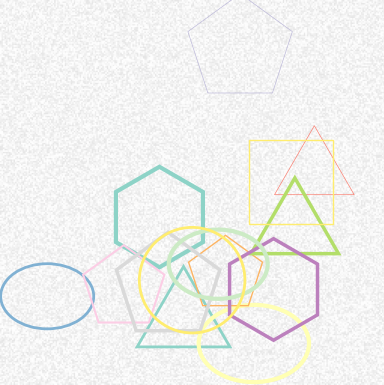[{"shape": "hexagon", "thickness": 3, "radius": 0.65, "center": [0.414, 0.436]}, {"shape": "triangle", "thickness": 2, "radius": 0.7, "center": [0.477, 0.169]}, {"shape": "oval", "thickness": 3, "radius": 0.72, "center": [0.659, 0.108]}, {"shape": "pentagon", "thickness": 0.5, "radius": 0.71, "center": [0.624, 0.874]}, {"shape": "triangle", "thickness": 0.5, "radius": 0.6, "center": [0.816, 0.554]}, {"shape": "oval", "thickness": 2, "radius": 0.6, "center": [0.123, 0.23]}, {"shape": "pentagon", "thickness": 1, "radius": 0.5, "center": [0.586, 0.288]}, {"shape": "triangle", "thickness": 2.5, "radius": 0.66, "center": [0.766, 0.407]}, {"shape": "pentagon", "thickness": 1.5, "radius": 0.56, "center": [0.321, 0.252]}, {"shape": "pentagon", "thickness": 2.5, "radius": 0.71, "center": [0.437, 0.255]}, {"shape": "hexagon", "thickness": 2.5, "radius": 0.66, "center": [0.711, 0.248]}, {"shape": "oval", "thickness": 3, "radius": 0.64, "center": [0.567, 0.314]}, {"shape": "square", "thickness": 1, "radius": 0.55, "center": [0.755, 0.527]}, {"shape": "circle", "thickness": 2, "radius": 0.69, "center": [0.499, 0.272]}]